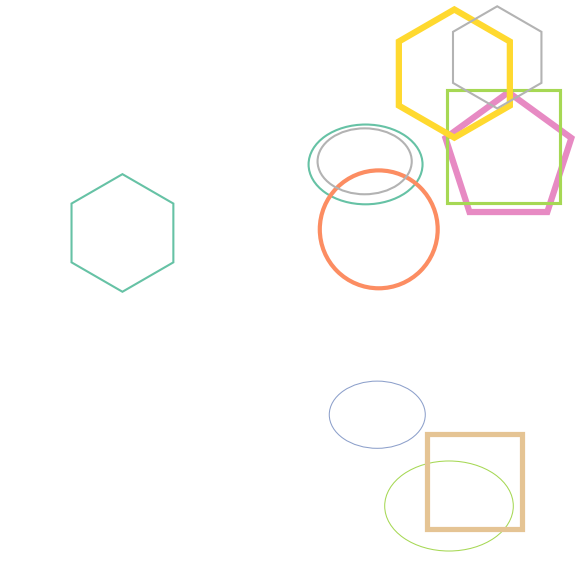[{"shape": "hexagon", "thickness": 1, "radius": 0.51, "center": [0.212, 0.596]}, {"shape": "oval", "thickness": 1, "radius": 0.49, "center": [0.633, 0.714]}, {"shape": "circle", "thickness": 2, "radius": 0.51, "center": [0.656, 0.602]}, {"shape": "oval", "thickness": 0.5, "radius": 0.42, "center": [0.653, 0.281]}, {"shape": "pentagon", "thickness": 3, "radius": 0.57, "center": [0.88, 0.725]}, {"shape": "square", "thickness": 1.5, "radius": 0.49, "center": [0.872, 0.746]}, {"shape": "oval", "thickness": 0.5, "radius": 0.56, "center": [0.777, 0.123]}, {"shape": "hexagon", "thickness": 3, "radius": 0.55, "center": [0.787, 0.872]}, {"shape": "square", "thickness": 2.5, "radius": 0.41, "center": [0.821, 0.165]}, {"shape": "hexagon", "thickness": 1, "radius": 0.44, "center": [0.861, 0.9]}, {"shape": "oval", "thickness": 1, "radius": 0.41, "center": [0.631, 0.72]}]